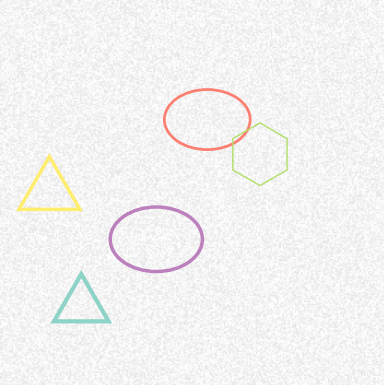[{"shape": "triangle", "thickness": 3, "radius": 0.41, "center": [0.211, 0.206]}, {"shape": "oval", "thickness": 2, "radius": 0.56, "center": [0.538, 0.689]}, {"shape": "hexagon", "thickness": 1, "radius": 0.41, "center": [0.675, 0.599]}, {"shape": "oval", "thickness": 2.5, "radius": 0.6, "center": [0.406, 0.379]}, {"shape": "triangle", "thickness": 2.5, "radius": 0.46, "center": [0.128, 0.502]}]